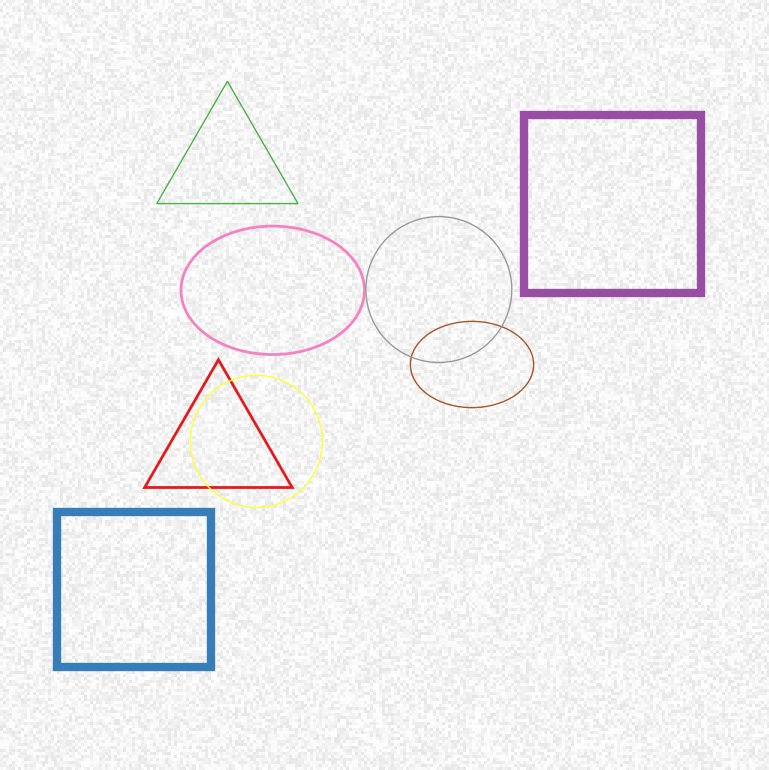[{"shape": "triangle", "thickness": 1, "radius": 0.55, "center": [0.284, 0.422]}, {"shape": "square", "thickness": 3, "radius": 0.5, "center": [0.174, 0.234]}, {"shape": "triangle", "thickness": 0.5, "radius": 0.53, "center": [0.295, 0.789]}, {"shape": "square", "thickness": 3, "radius": 0.58, "center": [0.795, 0.735]}, {"shape": "circle", "thickness": 0.5, "radius": 0.43, "center": [0.333, 0.427]}, {"shape": "oval", "thickness": 0.5, "radius": 0.4, "center": [0.613, 0.527]}, {"shape": "oval", "thickness": 1, "radius": 0.6, "center": [0.354, 0.623]}, {"shape": "circle", "thickness": 0.5, "radius": 0.47, "center": [0.57, 0.624]}]